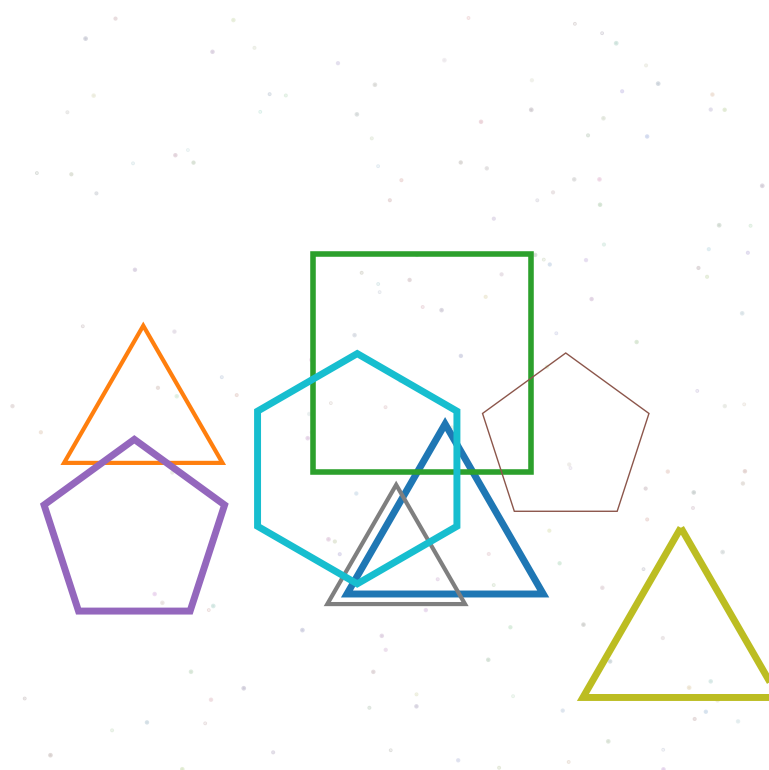[{"shape": "triangle", "thickness": 2.5, "radius": 0.74, "center": [0.578, 0.302]}, {"shape": "triangle", "thickness": 1.5, "radius": 0.59, "center": [0.186, 0.458]}, {"shape": "square", "thickness": 2, "radius": 0.71, "center": [0.548, 0.529]}, {"shape": "pentagon", "thickness": 2.5, "radius": 0.62, "center": [0.174, 0.306]}, {"shape": "pentagon", "thickness": 0.5, "radius": 0.57, "center": [0.735, 0.428]}, {"shape": "triangle", "thickness": 1.5, "radius": 0.52, "center": [0.515, 0.267]}, {"shape": "triangle", "thickness": 2.5, "radius": 0.73, "center": [0.884, 0.168]}, {"shape": "hexagon", "thickness": 2.5, "radius": 0.75, "center": [0.464, 0.391]}]